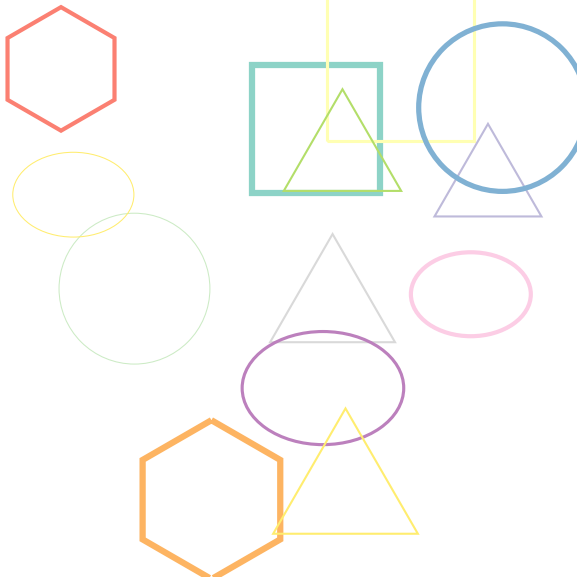[{"shape": "square", "thickness": 3, "radius": 0.55, "center": [0.548, 0.776]}, {"shape": "square", "thickness": 1.5, "radius": 0.64, "center": [0.694, 0.883]}, {"shape": "triangle", "thickness": 1, "radius": 0.53, "center": [0.845, 0.678]}, {"shape": "hexagon", "thickness": 2, "radius": 0.53, "center": [0.106, 0.88]}, {"shape": "circle", "thickness": 2.5, "radius": 0.73, "center": [0.87, 0.813]}, {"shape": "hexagon", "thickness": 3, "radius": 0.69, "center": [0.366, 0.134]}, {"shape": "triangle", "thickness": 1, "radius": 0.59, "center": [0.593, 0.727]}, {"shape": "oval", "thickness": 2, "radius": 0.52, "center": [0.815, 0.49]}, {"shape": "triangle", "thickness": 1, "radius": 0.62, "center": [0.576, 0.469]}, {"shape": "oval", "thickness": 1.5, "radius": 0.7, "center": [0.559, 0.327]}, {"shape": "circle", "thickness": 0.5, "radius": 0.65, "center": [0.233, 0.499]}, {"shape": "oval", "thickness": 0.5, "radius": 0.52, "center": [0.127, 0.662]}, {"shape": "triangle", "thickness": 1, "radius": 0.72, "center": [0.598, 0.147]}]